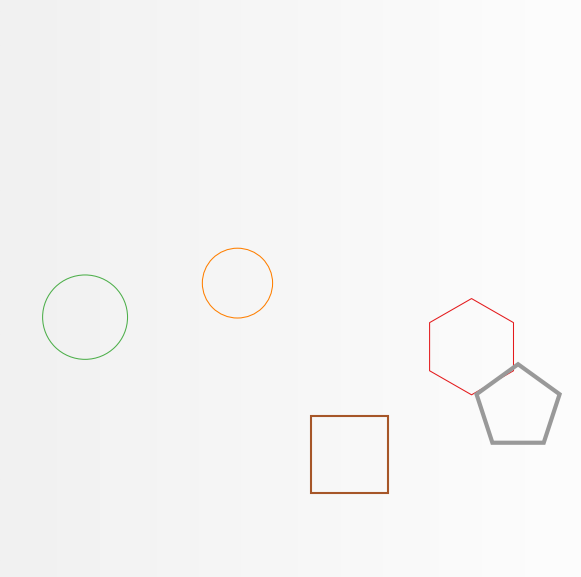[{"shape": "hexagon", "thickness": 0.5, "radius": 0.42, "center": [0.811, 0.399]}, {"shape": "circle", "thickness": 0.5, "radius": 0.37, "center": [0.146, 0.45]}, {"shape": "circle", "thickness": 0.5, "radius": 0.3, "center": [0.409, 0.509]}, {"shape": "square", "thickness": 1, "radius": 0.33, "center": [0.601, 0.212]}, {"shape": "pentagon", "thickness": 2, "radius": 0.38, "center": [0.891, 0.293]}]